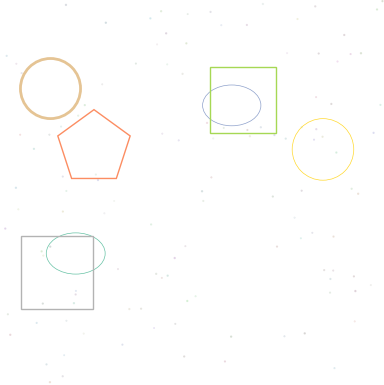[{"shape": "oval", "thickness": 0.5, "radius": 0.38, "center": [0.197, 0.342]}, {"shape": "pentagon", "thickness": 1, "radius": 0.49, "center": [0.244, 0.616]}, {"shape": "oval", "thickness": 0.5, "radius": 0.38, "center": [0.602, 0.726]}, {"shape": "square", "thickness": 1, "radius": 0.43, "center": [0.632, 0.74]}, {"shape": "circle", "thickness": 0.5, "radius": 0.4, "center": [0.839, 0.612]}, {"shape": "circle", "thickness": 2, "radius": 0.39, "center": [0.131, 0.77]}, {"shape": "square", "thickness": 1, "radius": 0.47, "center": [0.148, 0.292]}]